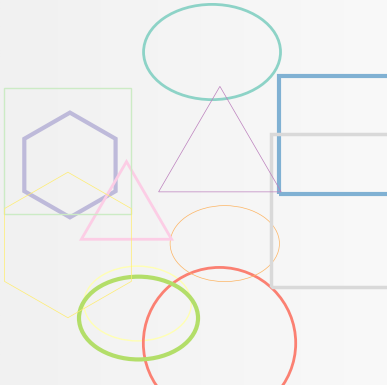[{"shape": "oval", "thickness": 2, "radius": 0.88, "center": [0.547, 0.865]}, {"shape": "oval", "thickness": 1, "radius": 0.69, "center": [0.355, 0.212]}, {"shape": "hexagon", "thickness": 3, "radius": 0.68, "center": [0.181, 0.572]}, {"shape": "circle", "thickness": 2, "radius": 0.98, "center": [0.566, 0.109]}, {"shape": "square", "thickness": 3, "radius": 0.76, "center": [0.873, 0.65]}, {"shape": "oval", "thickness": 0.5, "radius": 0.71, "center": [0.58, 0.367]}, {"shape": "oval", "thickness": 3, "radius": 0.77, "center": [0.357, 0.174]}, {"shape": "triangle", "thickness": 2, "radius": 0.67, "center": [0.326, 0.446]}, {"shape": "square", "thickness": 2.5, "radius": 0.99, "center": [0.897, 0.453]}, {"shape": "triangle", "thickness": 0.5, "radius": 0.91, "center": [0.567, 0.593]}, {"shape": "square", "thickness": 1, "radius": 0.82, "center": [0.175, 0.608]}, {"shape": "hexagon", "thickness": 0.5, "radius": 0.94, "center": [0.175, 0.364]}]